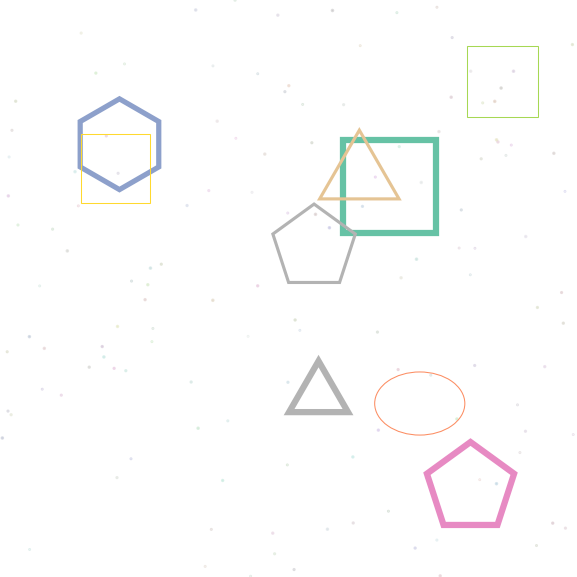[{"shape": "square", "thickness": 3, "radius": 0.4, "center": [0.675, 0.676]}, {"shape": "oval", "thickness": 0.5, "radius": 0.39, "center": [0.727, 0.3]}, {"shape": "hexagon", "thickness": 2.5, "radius": 0.39, "center": [0.207, 0.749]}, {"shape": "pentagon", "thickness": 3, "radius": 0.4, "center": [0.815, 0.154]}, {"shape": "square", "thickness": 0.5, "radius": 0.31, "center": [0.87, 0.858]}, {"shape": "square", "thickness": 0.5, "radius": 0.3, "center": [0.2, 0.707]}, {"shape": "triangle", "thickness": 1.5, "radius": 0.4, "center": [0.622, 0.694]}, {"shape": "pentagon", "thickness": 1.5, "radius": 0.38, "center": [0.544, 0.571]}, {"shape": "triangle", "thickness": 3, "radius": 0.29, "center": [0.552, 0.315]}]